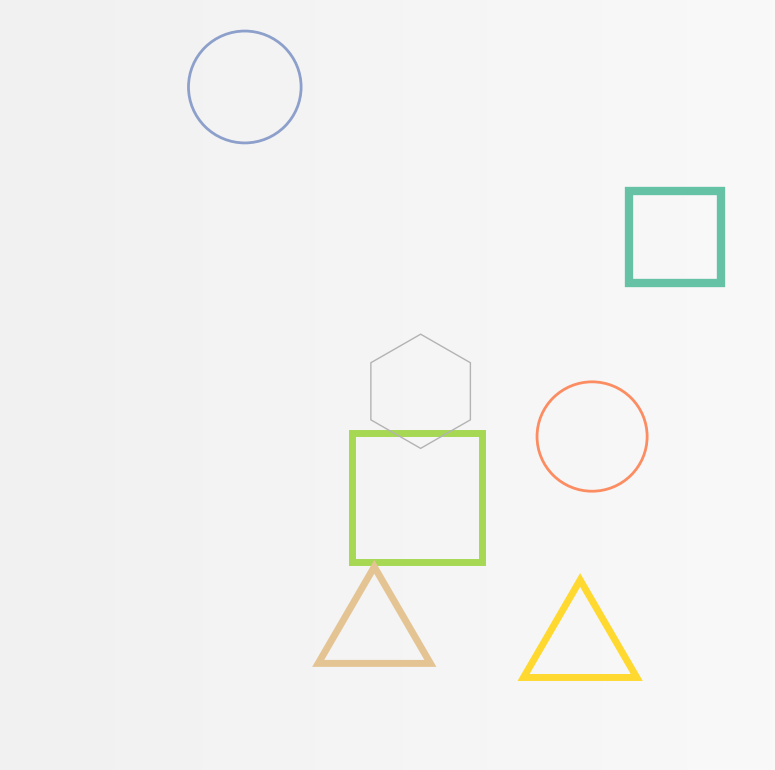[{"shape": "square", "thickness": 3, "radius": 0.3, "center": [0.871, 0.692]}, {"shape": "circle", "thickness": 1, "radius": 0.36, "center": [0.764, 0.433]}, {"shape": "circle", "thickness": 1, "radius": 0.36, "center": [0.316, 0.887]}, {"shape": "square", "thickness": 2.5, "radius": 0.42, "center": [0.538, 0.354]}, {"shape": "triangle", "thickness": 2.5, "radius": 0.42, "center": [0.749, 0.162]}, {"shape": "triangle", "thickness": 2.5, "radius": 0.42, "center": [0.483, 0.18]}, {"shape": "hexagon", "thickness": 0.5, "radius": 0.37, "center": [0.543, 0.492]}]